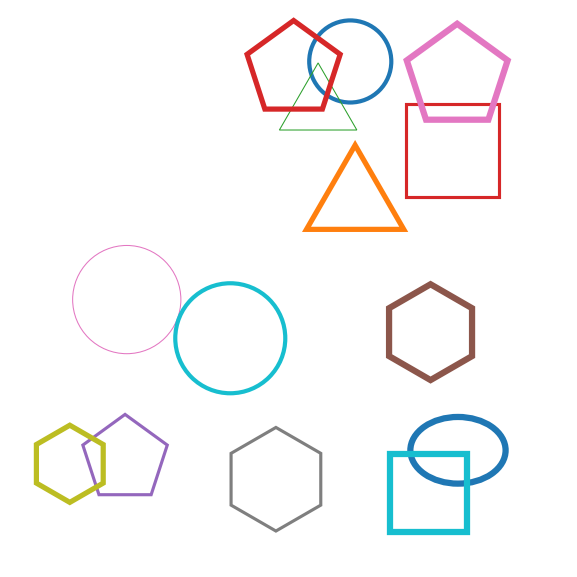[{"shape": "circle", "thickness": 2, "radius": 0.36, "center": [0.607, 0.893]}, {"shape": "oval", "thickness": 3, "radius": 0.41, "center": [0.793, 0.219]}, {"shape": "triangle", "thickness": 2.5, "radius": 0.49, "center": [0.615, 0.651]}, {"shape": "triangle", "thickness": 0.5, "radius": 0.39, "center": [0.551, 0.813]}, {"shape": "square", "thickness": 1.5, "radius": 0.4, "center": [0.784, 0.739]}, {"shape": "pentagon", "thickness": 2.5, "radius": 0.42, "center": [0.508, 0.879]}, {"shape": "pentagon", "thickness": 1.5, "radius": 0.38, "center": [0.217, 0.205]}, {"shape": "hexagon", "thickness": 3, "radius": 0.41, "center": [0.746, 0.424]}, {"shape": "pentagon", "thickness": 3, "radius": 0.46, "center": [0.792, 0.866]}, {"shape": "circle", "thickness": 0.5, "radius": 0.47, "center": [0.219, 0.48]}, {"shape": "hexagon", "thickness": 1.5, "radius": 0.45, "center": [0.478, 0.169]}, {"shape": "hexagon", "thickness": 2.5, "radius": 0.33, "center": [0.121, 0.196]}, {"shape": "square", "thickness": 3, "radius": 0.34, "center": [0.742, 0.146]}, {"shape": "circle", "thickness": 2, "radius": 0.48, "center": [0.399, 0.413]}]